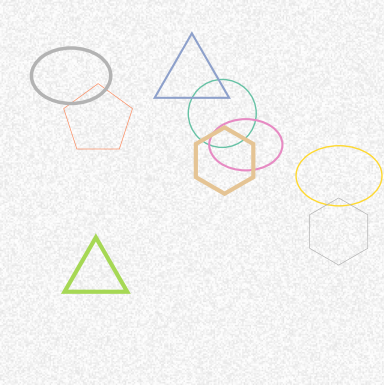[{"shape": "circle", "thickness": 1, "radius": 0.44, "center": [0.577, 0.705]}, {"shape": "pentagon", "thickness": 0.5, "radius": 0.47, "center": [0.255, 0.689]}, {"shape": "triangle", "thickness": 1.5, "radius": 0.56, "center": [0.498, 0.802]}, {"shape": "oval", "thickness": 1.5, "radius": 0.48, "center": [0.638, 0.624]}, {"shape": "triangle", "thickness": 3, "radius": 0.47, "center": [0.249, 0.289]}, {"shape": "oval", "thickness": 1, "radius": 0.56, "center": [0.881, 0.543]}, {"shape": "hexagon", "thickness": 3, "radius": 0.43, "center": [0.583, 0.583]}, {"shape": "hexagon", "thickness": 0.5, "radius": 0.44, "center": [0.88, 0.399]}, {"shape": "oval", "thickness": 2.5, "radius": 0.51, "center": [0.185, 0.803]}]